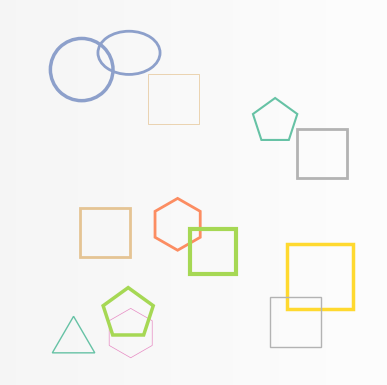[{"shape": "pentagon", "thickness": 1.5, "radius": 0.3, "center": [0.71, 0.685]}, {"shape": "triangle", "thickness": 1, "radius": 0.32, "center": [0.19, 0.115]}, {"shape": "hexagon", "thickness": 2, "radius": 0.34, "center": [0.458, 0.417]}, {"shape": "circle", "thickness": 2.5, "radius": 0.4, "center": [0.211, 0.819]}, {"shape": "oval", "thickness": 2, "radius": 0.4, "center": [0.333, 0.863]}, {"shape": "hexagon", "thickness": 0.5, "radius": 0.32, "center": [0.337, 0.135]}, {"shape": "square", "thickness": 3, "radius": 0.3, "center": [0.55, 0.347]}, {"shape": "pentagon", "thickness": 2.5, "radius": 0.34, "center": [0.331, 0.185]}, {"shape": "square", "thickness": 2.5, "radius": 0.42, "center": [0.826, 0.282]}, {"shape": "square", "thickness": 2, "radius": 0.32, "center": [0.271, 0.395]}, {"shape": "square", "thickness": 0.5, "radius": 0.33, "center": [0.447, 0.743]}, {"shape": "square", "thickness": 1, "radius": 0.33, "center": [0.762, 0.163]}, {"shape": "square", "thickness": 2, "radius": 0.32, "center": [0.831, 0.602]}]